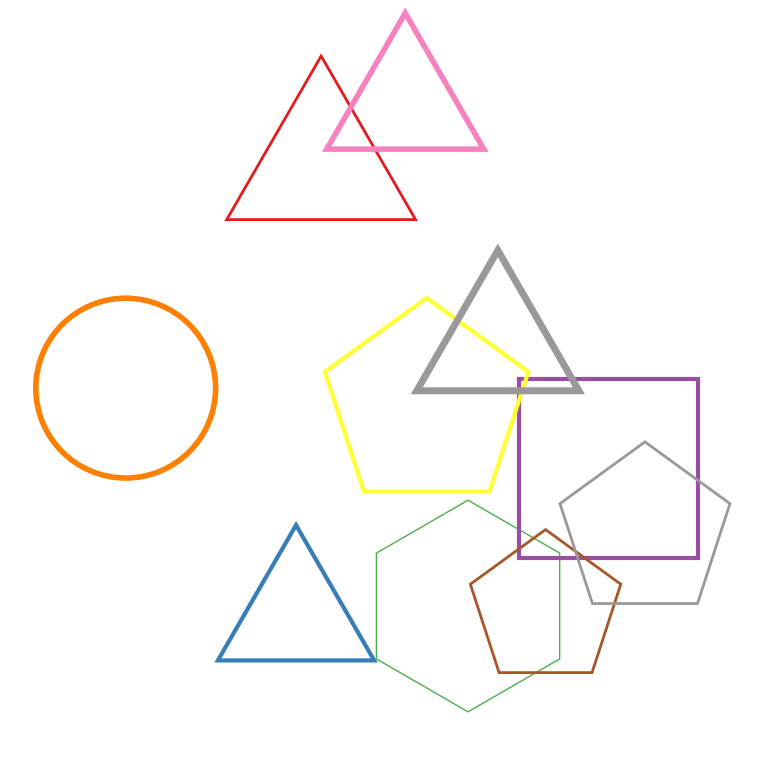[{"shape": "triangle", "thickness": 1, "radius": 0.71, "center": [0.417, 0.786]}, {"shape": "triangle", "thickness": 1.5, "radius": 0.59, "center": [0.384, 0.201]}, {"shape": "hexagon", "thickness": 0.5, "radius": 0.69, "center": [0.608, 0.213]}, {"shape": "square", "thickness": 1.5, "radius": 0.58, "center": [0.79, 0.391]}, {"shape": "circle", "thickness": 2, "radius": 0.58, "center": [0.163, 0.496]}, {"shape": "pentagon", "thickness": 1.5, "radius": 0.69, "center": [0.554, 0.474]}, {"shape": "pentagon", "thickness": 1, "radius": 0.51, "center": [0.709, 0.21]}, {"shape": "triangle", "thickness": 2, "radius": 0.59, "center": [0.526, 0.865]}, {"shape": "triangle", "thickness": 2.5, "radius": 0.61, "center": [0.647, 0.553]}, {"shape": "pentagon", "thickness": 1, "radius": 0.58, "center": [0.838, 0.31]}]